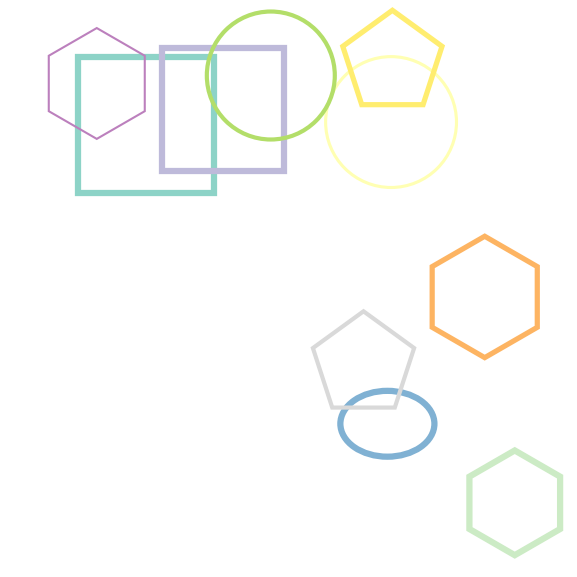[{"shape": "square", "thickness": 3, "radius": 0.59, "center": [0.252, 0.783]}, {"shape": "circle", "thickness": 1.5, "radius": 0.57, "center": [0.677, 0.788]}, {"shape": "square", "thickness": 3, "radius": 0.53, "center": [0.386, 0.809]}, {"shape": "oval", "thickness": 3, "radius": 0.41, "center": [0.671, 0.265]}, {"shape": "hexagon", "thickness": 2.5, "radius": 0.53, "center": [0.839, 0.485]}, {"shape": "circle", "thickness": 2, "radius": 0.55, "center": [0.469, 0.868]}, {"shape": "pentagon", "thickness": 2, "radius": 0.46, "center": [0.629, 0.368]}, {"shape": "hexagon", "thickness": 1, "radius": 0.48, "center": [0.168, 0.855]}, {"shape": "hexagon", "thickness": 3, "radius": 0.45, "center": [0.891, 0.128]}, {"shape": "pentagon", "thickness": 2.5, "radius": 0.45, "center": [0.679, 0.891]}]